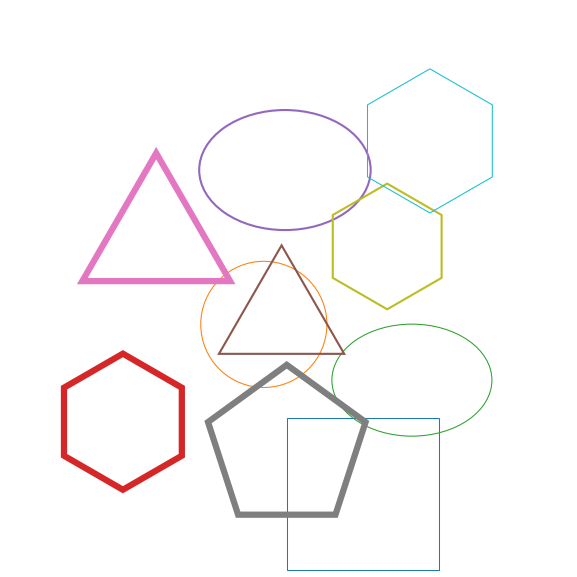[{"shape": "square", "thickness": 0.5, "radius": 0.66, "center": [0.629, 0.144]}, {"shape": "circle", "thickness": 0.5, "radius": 0.55, "center": [0.457, 0.437]}, {"shape": "oval", "thickness": 0.5, "radius": 0.69, "center": [0.713, 0.341]}, {"shape": "hexagon", "thickness": 3, "radius": 0.59, "center": [0.213, 0.269]}, {"shape": "oval", "thickness": 1, "radius": 0.74, "center": [0.493, 0.705]}, {"shape": "triangle", "thickness": 1, "radius": 0.63, "center": [0.488, 0.449]}, {"shape": "triangle", "thickness": 3, "radius": 0.74, "center": [0.27, 0.586]}, {"shape": "pentagon", "thickness": 3, "radius": 0.72, "center": [0.497, 0.224]}, {"shape": "hexagon", "thickness": 1, "radius": 0.54, "center": [0.67, 0.572]}, {"shape": "hexagon", "thickness": 0.5, "radius": 0.62, "center": [0.744, 0.755]}]